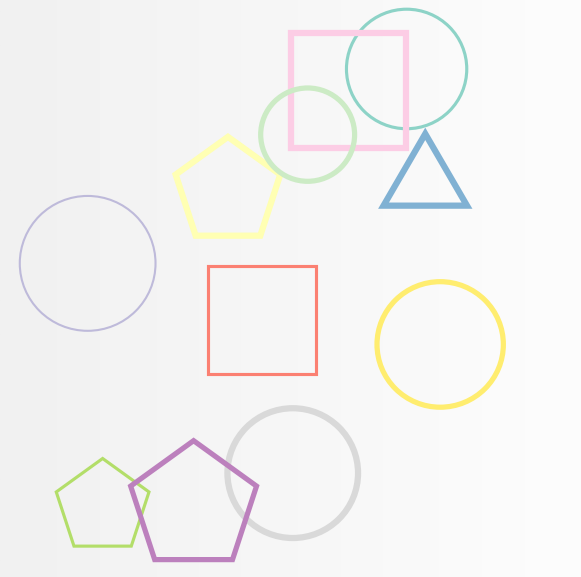[{"shape": "circle", "thickness": 1.5, "radius": 0.52, "center": [0.7, 0.88]}, {"shape": "pentagon", "thickness": 3, "radius": 0.47, "center": [0.392, 0.668]}, {"shape": "circle", "thickness": 1, "radius": 0.58, "center": [0.151, 0.543]}, {"shape": "square", "thickness": 1.5, "radius": 0.47, "center": [0.451, 0.445]}, {"shape": "triangle", "thickness": 3, "radius": 0.41, "center": [0.732, 0.684]}, {"shape": "pentagon", "thickness": 1.5, "radius": 0.42, "center": [0.177, 0.121]}, {"shape": "square", "thickness": 3, "radius": 0.5, "center": [0.6, 0.843]}, {"shape": "circle", "thickness": 3, "radius": 0.56, "center": [0.504, 0.18]}, {"shape": "pentagon", "thickness": 2.5, "radius": 0.57, "center": [0.333, 0.122]}, {"shape": "circle", "thickness": 2.5, "radius": 0.4, "center": [0.529, 0.766]}, {"shape": "circle", "thickness": 2.5, "radius": 0.54, "center": [0.757, 0.403]}]